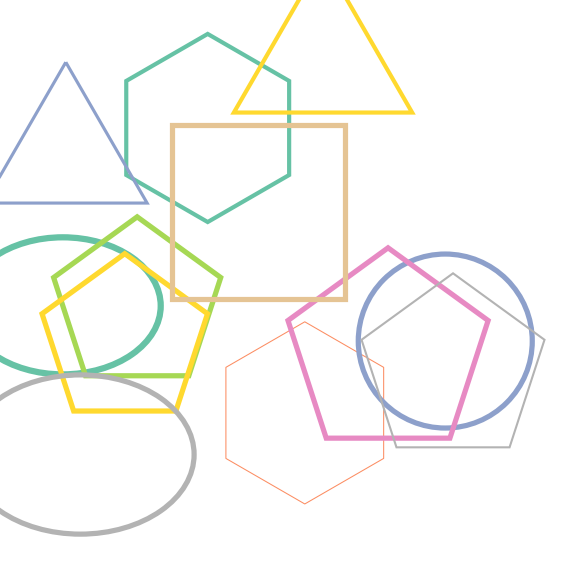[{"shape": "hexagon", "thickness": 2, "radius": 0.81, "center": [0.36, 0.778]}, {"shape": "oval", "thickness": 3, "radius": 0.85, "center": [0.109, 0.47]}, {"shape": "hexagon", "thickness": 0.5, "radius": 0.79, "center": [0.528, 0.284]}, {"shape": "triangle", "thickness": 1.5, "radius": 0.81, "center": [0.114, 0.729]}, {"shape": "circle", "thickness": 2.5, "radius": 0.75, "center": [0.771, 0.409]}, {"shape": "pentagon", "thickness": 2.5, "radius": 0.91, "center": [0.672, 0.388]}, {"shape": "pentagon", "thickness": 2.5, "radius": 0.76, "center": [0.238, 0.472]}, {"shape": "pentagon", "thickness": 2.5, "radius": 0.75, "center": [0.216, 0.409]}, {"shape": "triangle", "thickness": 2, "radius": 0.89, "center": [0.559, 0.893]}, {"shape": "square", "thickness": 2.5, "radius": 0.75, "center": [0.448, 0.632]}, {"shape": "oval", "thickness": 2.5, "radius": 0.98, "center": [0.139, 0.212]}, {"shape": "pentagon", "thickness": 1, "radius": 0.83, "center": [0.784, 0.359]}]